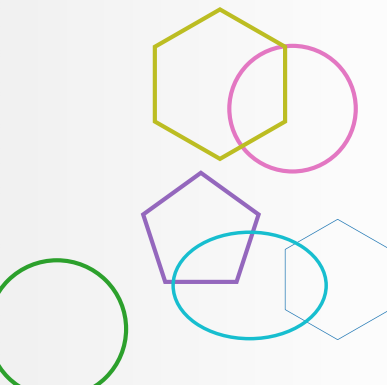[{"shape": "hexagon", "thickness": 0.5, "radius": 0.78, "center": [0.871, 0.274]}, {"shape": "circle", "thickness": 3, "radius": 0.89, "center": [0.147, 0.146]}, {"shape": "pentagon", "thickness": 3, "radius": 0.78, "center": [0.518, 0.395]}, {"shape": "circle", "thickness": 3, "radius": 0.82, "center": [0.755, 0.718]}, {"shape": "hexagon", "thickness": 3, "radius": 0.97, "center": [0.568, 0.781]}, {"shape": "oval", "thickness": 2.5, "radius": 0.99, "center": [0.644, 0.259]}]